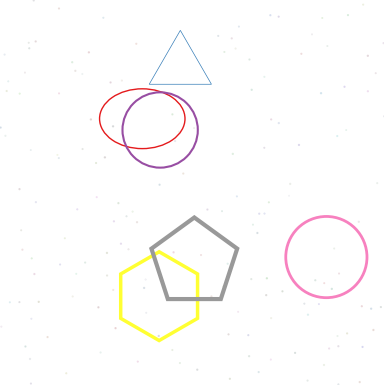[{"shape": "oval", "thickness": 1, "radius": 0.55, "center": [0.37, 0.692]}, {"shape": "triangle", "thickness": 0.5, "radius": 0.47, "center": [0.468, 0.828]}, {"shape": "circle", "thickness": 1.5, "radius": 0.49, "center": [0.416, 0.662]}, {"shape": "hexagon", "thickness": 2.5, "radius": 0.58, "center": [0.413, 0.231]}, {"shape": "circle", "thickness": 2, "radius": 0.53, "center": [0.848, 0.332]}, {"shape": "pentagon", "thickness": 3, "radius": 0.59, "center": [0.505, 0.318]}]